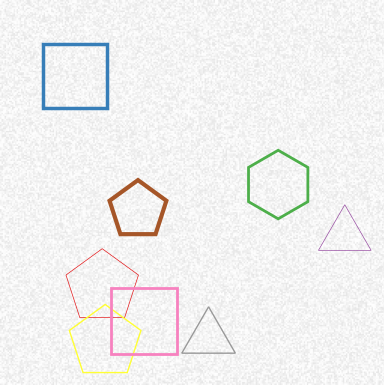[{"shape": "pentagon", "thickness": 0.5, "radius": 0.49, "center": [0.266, 0.255]}, {"shape": "square", "thickness": 2.5, "radius": 0.41, "center": [0.196, 0.802]}, {"shape": "hexagon", "thickness": 2, "radius": 0.45, "center": [0.723, 0.521]}, {"shape": "triangle", "thickness": 0.5, "radius": 0.39, "center": [0.896, 0.389]}, {"shape": "pentagon", "thickness": 1, "radius": 0.49, "center": [0.273, 0.111]}, {"shape": "pentagon", "thickness": 3, "radius": 0.39, "center": [0.358, 0.455]}, {"shape": "square", "thickness": 2, "radius": 0.43, "center": [0.373, 0.165]}, {"shape": "triangle", "thickness": 1, "radius": 0.4, "center": [0.542, 0.123]}]